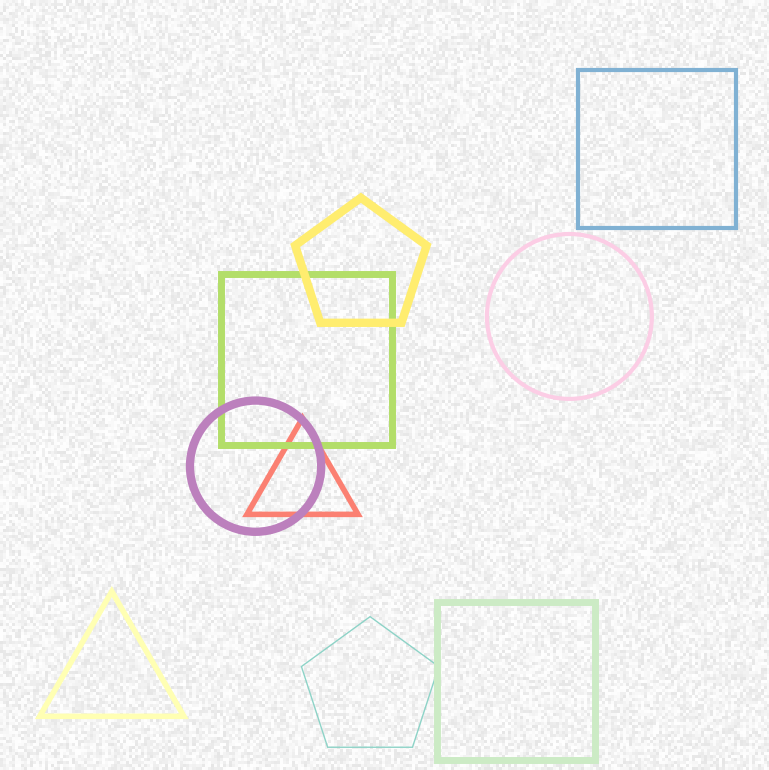[{"shape": "pentagon", "thickness": 0.5, "radius": 0.47, "center": [0.481, 0.105]}, {"shape": "triangle", "thickness": 2, "radius": 0.54, "center": [0.145, 0.124]}, {"shape": "triangle", "thickness": 2, "radius": 0.42, "center": [0.393, 0.374]}, {"shape": "square", "thickness": 1.5, "radius": 0.51, "center": [0.853, 0.807]}, {"shape": "square", "thickness": 2.5, "radius": 0.55, "center": [0.398, 0.533]}, {"shape": "circle", "thickness": 1.5, "radius": 0.54, "center": [0.739, 0.589]}, {"shape": "circle", "thickness": 3, "radius": 0.43, "center": [0.332, 0.395]}, {"shape": "square", "thickness": 2.5, "radius": 0.52, "center": [0.67, 0.115]}, {"shape": "pentagon", "thickness": 3, "radius": 0.45, "center": [0.469, 0.653]}]